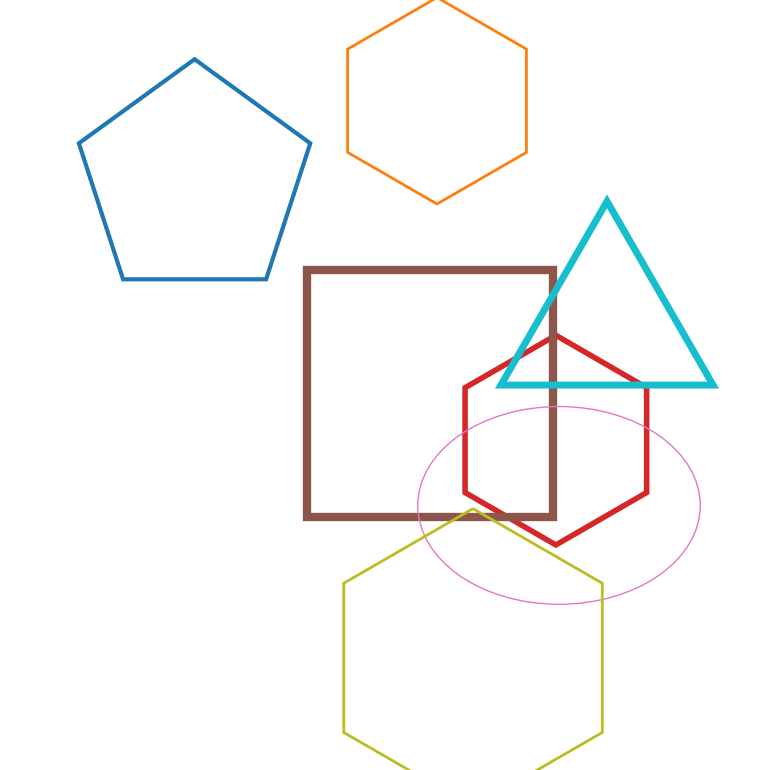[{"shape": "pentagon", "thickness": 1.5, "radius": 0.79, "center": [0.253, 0.765]}, {"shape": "hexagon", "thickness": 1, "radius": 0.67, "center": [0.568, 0.869]}, {"shape": "hexagon", "thickness": 2, "radius": 0.68, "center": [0.722, 0.428]}, {"shape": "square", "thickness": 3, "radius": 0.8, "center": [0.559, 0.489]}, {"shape": "oval", "thickness": 0.5, "radius": 0.92, "center": [0.726, 0.344]}, {"shape": "hexagon", "thickness": 1, "radius": 0.97, "center": [0.614, 0.146]}, {"shape": "triangle", "thickness": 2.5, "radius": 0.8, "center": [0.788, 0.579]}]